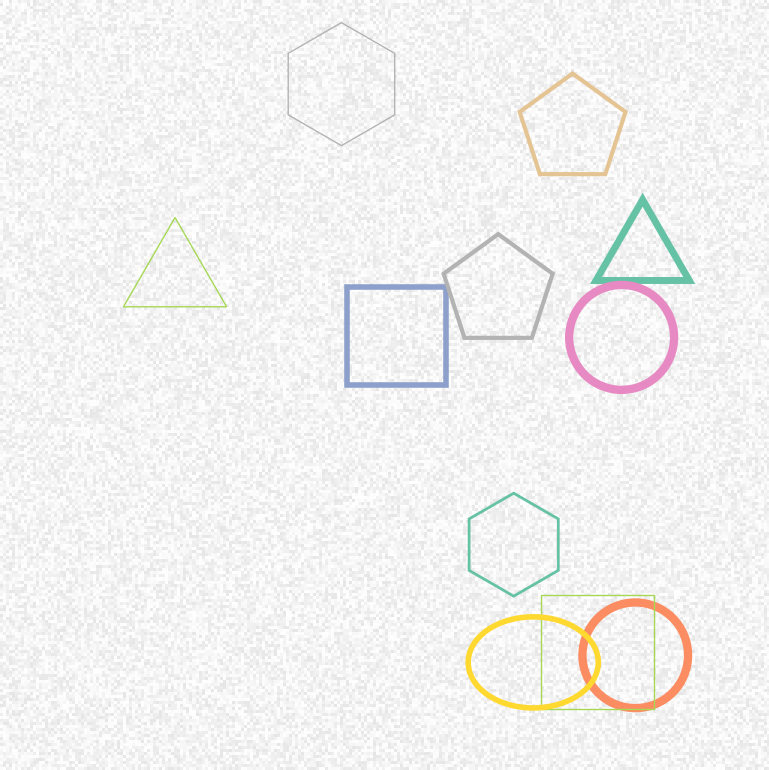[{"shape": "triangle", "thickness": 2.5, "radius": 0.35, "center": [0.835, 0.671]}, {"shape": "hexagon", "thickness": 1, "radius": 0.33, "center": [0.667, 0.293]}, {"shape": "circle", "thickness": 3, "radius": 0.34, "center": [0.825, 0.149]}, {"shape": "square", "thickness": 2, "radius": 0.32, "center": [0.515, 0.563]}, {"shape": "circle", "thickness": 3, "radius": 0.34, "center": [0.807, 0.562]}, {"shape": "square", "thickness": 0.5, "radius": 0.37, "center": [0.776, 0.153]}, {"shape": "triangle", "thickness": 0.5, "radius": 0.39, "center": [0.227, 0.64]}, {"shape": "oval", "thickness": 2, "radius": 0.42, "center": [0.693, 0.14]}, {"shape": "pentagon", "thickness": 1.5, "radius": 0.36, "center": [0.744, 0.832]}, {"shape": "hexagon", "thickness": 0.5, "radius": 0.4, "center": [0.443, 0.891]}, {"shape": "pentagon", "thickness": 1.5, "radius": 0.37, "center": [0.647, 0.621]}]